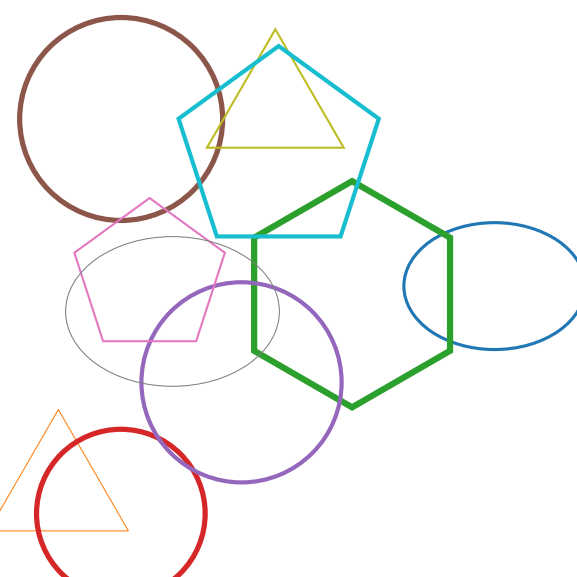[{"shape": "oval", "thickness": 1.5, "radius": 0.78, "center": [0.856, 0.504]}, {"shape": "triangle", "thickness": 0.5, "radius": 0.7, "center": [0.101, 0.15]}, {"shape": "hexagon", "thickness": 3, "radius": 0.98, "center": [0.61, 0.49]}, {"shape": "circle", "thickness": 2.5, "radius": 0.73, "center": [0.209, 0.11]}, {"shape": "circle", "thickness": 2, "radius": 0.87, "center": [0.418, 0.337]}, {"shape": "circle", "thickness": 2.5, "radius": 0.88, "center": [0.21, 0.793]}, {"shape": "pentagon", "thickness": 1, "radius": 0.69, "center": [0.259, 0.519]}, {"shape": "oval", "thickness": 0.5, "radius": 0.93, "center": [0.299, 0.46]}, {"shape": "triangle", "thickness": 1, "radius": 0.68, "center": [0.477, 0.812]}, {"shape": "pentagon", "thickness": 2, "radius": 0.91, "center": [0.483, 0.737]}]